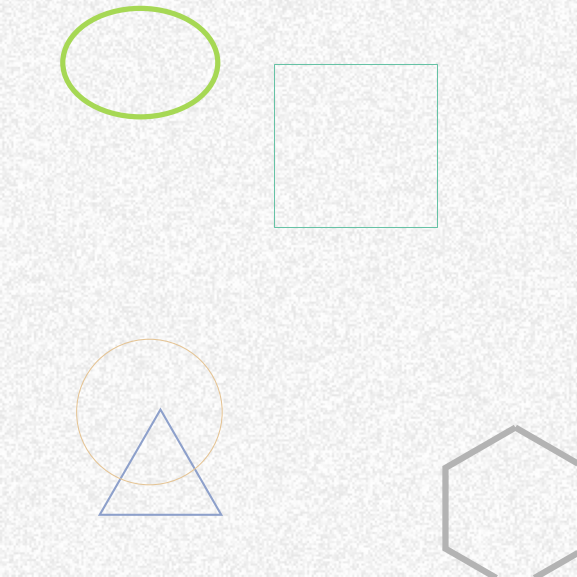[{"shape": "square", "thickness": 0.5, "radius": 0.71, "center": [0.615, 0.747]}, {"shape": "triangle", "thickness": 1, "radius": 0.61, "center": [0.278, 0.168]}, {"shape": "oval", "thickness": 2.5, "radius": 0.67, "center": [0.243, 0.891]}, {"shape": "circle", "thickness": 0.5, "radius": 0.63, "center": [0.259, 0.286]}, {"shape": "hexagon", "thickness": 3, "radius": 0.7, "center": [0.892, 0.119]}]